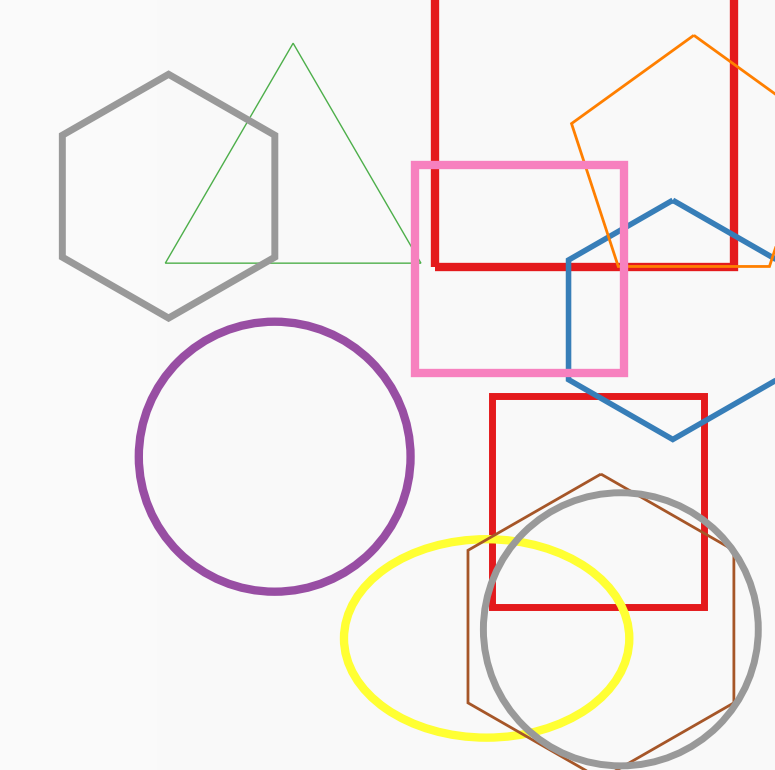[{"shape": "square", "thickness": 2.5, "radius": 0.68, "center": [0.772, 0.349]}, {"shape": "square", "thickness": 3, "radius": 0.96, "center": [0.755, 0.846]}, {"shape": "hexagon", "thickness": 2, "radius": 0.78, "center": [0.868, 0.585]}, {"shape": "triangle", "thickness": 0.5, "radius": 0.95, "center": [0.378, 0.753]}, {"shape": "circle", "thickness": 3, "radius": 0.88, "center": [0.354, 0.407]}, {"shape": "pentagon", "thickness": 1, "radius": 0.83, "center": [0.895, 0.788]}, {"shape": "oval", "thickness": 3, "radius": 0.92, "center": [0.628, 0.171]}, {"shape": "hexagon", "thickness": 1, "radius": 0.99, "center": [0.775, 0.186]}, {"shape": "square", "thickness": 3, "radius": 0.68, "center": [0.67, 0.651]}, {"shape": "circle", "thickness": 2.5, "radius": 0.89, "center": [0.801, 0.183]}, {"shape": "hexagon", "thickness": 2.5, "radius": 0.79, "center": [0.218, 0.745]}]